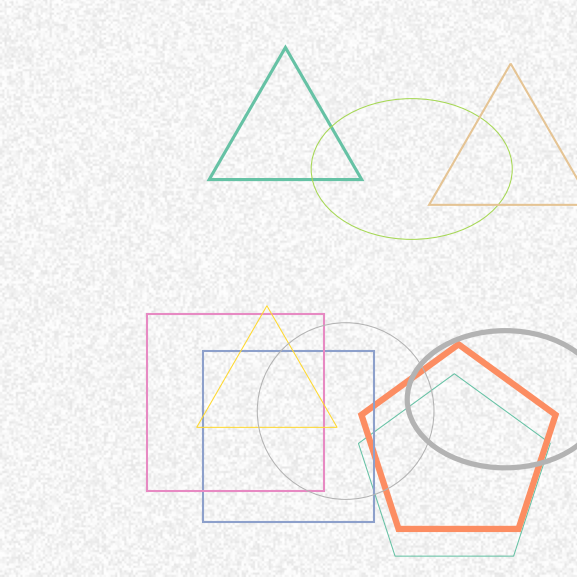[{"shape": "triangle", "thickness": 1.5, "radius": 0.76, "center": [0.494, 0.764]}, {"shape": "pentagon", "thickness": 0.5, "radius": 0.87, "center": [0.787, 0.177]}, {"shape": "pentagon", "thickness": 3, "radius": 0.88, "center": [0.794, 0.226]}, {"shape": "square", "thickness": 1, "radius": 0.74, "center": [0.5, 0.243]}, {"shape": "square", "thickness": 1, "radius": 0.77, "center": [0.408, 0.302]}, {"shape": "oval", "thickness": 0.5, "radius": 0.87, "center": [0.713, 0.706]}, {"shape": "triangle", "thickness": 0.5, "radius": 0.7, "center": [0.462, 0.329]}, {"shape": "triangle", "thickness": 1, "radius": 0.82, "center": [0.884, 0.726]}, {"shape": "circle", "thickness": 0.5, "radius": 0.76, "center": [0.598, 0.287]}, {"shape": "oval", "thickness": 2.5, "radius": 0.85, "center": [0.875, 0.308]}]